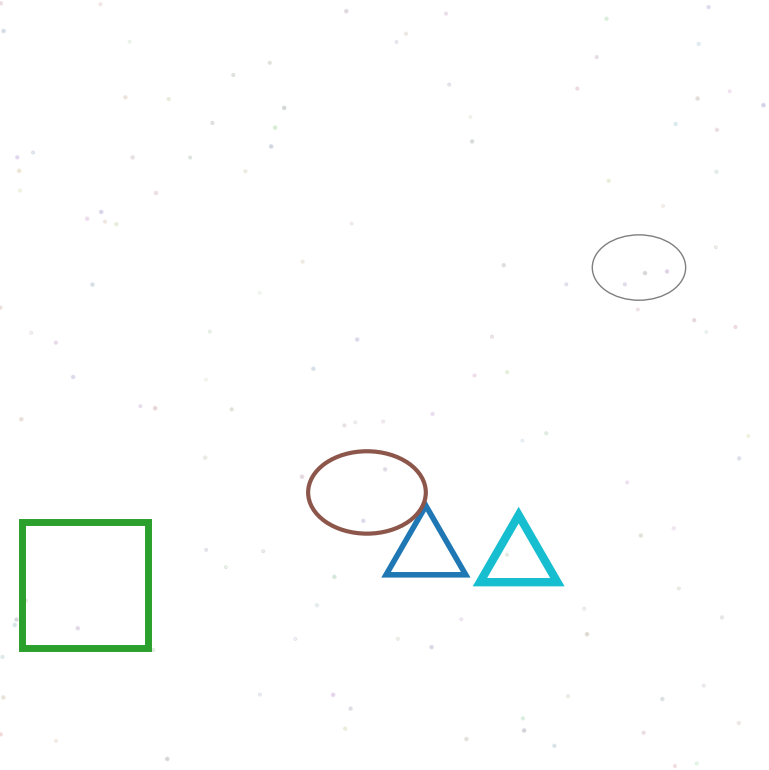[{"shape": "triangle", "thickness": 2, "radius": 0.3, "center": [0.553, 0.283]}, {"shape": "square", "thickness": 2.5, "radius": 0.41, "center": [0.11, 0.24]}, {"shape": "oval", "thickness": 1.5, "radius": 0.38, "center": [0.477, 0.36]}, {"shape": "oval", "thickness": 0.5, "radius": 0.3, "center": [0.83, 0.653]}, {"shape": "triangle", "thickness": 3, "radius": 0.29, "center": [0.674, 0.273]}]